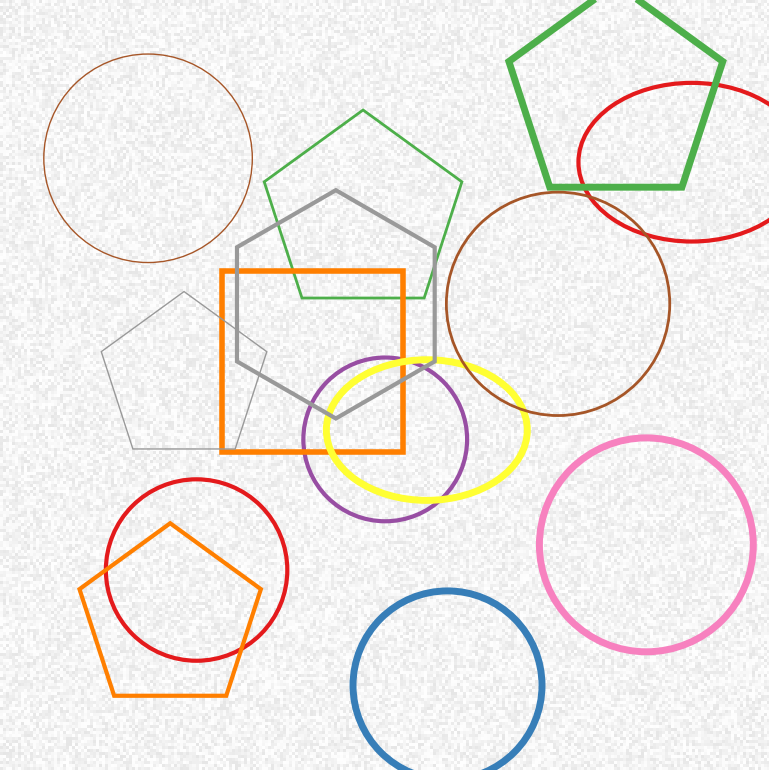[{"shape": "oval", "thickness": 1.5, "radius": 0.74, "center": [0.898, 0.789]}, {"shape": "circle", "thickness": 1.5, "radius": 0.59, "center": [0.255, 0.26]}, {"shape": "circle", "thickness": 2.5, "radius": 0.61, "center": [0.581, 0.11]}, {"shape": "pentagon", "thickness": 2.5, "radius": 0.73, "center": [0.8, 0.875]}, {"shape": "pentagon", "thickness": 1, "radius": 0.67, "center": [0.472, 0.722]}, {"shape": "circle", "thickness": 1.5, "radius": 0.53, "center": [0.5, 0.429]}, {"shape": "square", "thickness": 2, "radius": 0.59, "center": [0.406, 0.531]}, {"shape": "pentagon", "thickness": 1.5, "radius": 0.62, "center": [0.221, 0.197]}, {"shape": "oval", "thickness": 2.5, "radius": 0.65, "center": [0.554, 0.441]}, {"shape": "circle", "thickness": 1, "radius": 0.73, "center": [0.725, 0.605]}, {"shape": "circle", "thickness": 0.5, "radius": 0.68, "center": [0.192, 0.794]}, {"shape": "circle", "thickness": 2.5, "radius": 0.69, "center": [0.839, 0.292]}, {"shape": "pentagon", "thickness": 0.5, "radius": 0.57, "center": [0.239, 0.508]}, {"shape": "hexagon", "thickness": 1.5, "radius": 0.74, "center": [0.436, 0.605]}]